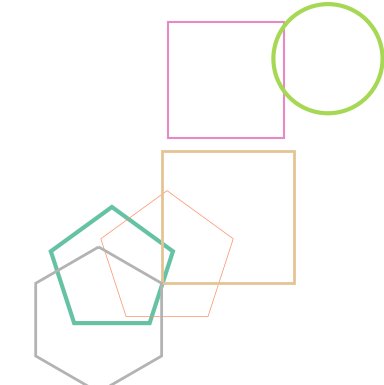[{"shape": "pentagon", "thickness": 3, "radius": 0.83, "center": [0.291, 0.296]}, {"shape": "pentagon", "thickness": 0.5, "radius": 0.9, "center": [0.434, 0.324]}, {"shape": "square", "thickness": 1.5, "radius": 0.75, "center": [0.587, 0.792]}, {"shape": "circle", "thickness": 3, "radius": 0.71, "center": [0.852, 0.848]}, {"shape": "square", "thickness": 2, "radius": 0.86, "center": [0.593, 0.436]}, {"shape": "hexagon", "thickness": 2, "radius": 0.94, "center": [0.256, 0.17]}]